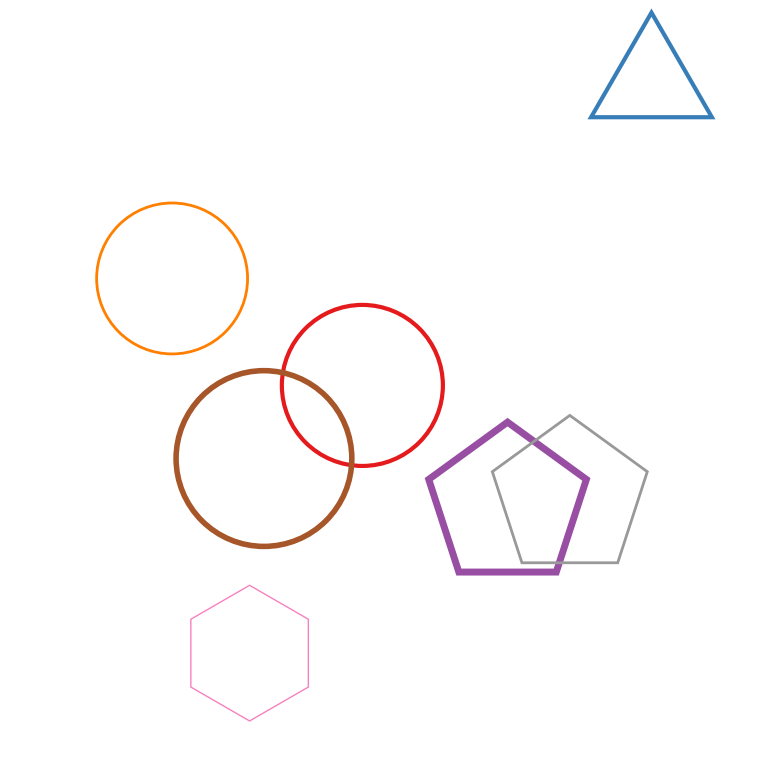[{"shape": "circle", "thickness": 1.5, "radius": 0.52, "center": [0.471, 0.499]}, {"shape": "triangle", "thickness": 1.5, "radius": 0.45, "center": [0.846, 0.893]}, {"shape": "pentagon", "thickness": 2.5, "radius": 0.54, "center": [0.659, 0.344]}, {"shape": "circle", "thickness": 1, "radius": 0.49, "center": [0.224, 0.638]}, {"shape": "circle", "thickness": 2, "radius": 0.57, "center": [0.343, 0.405]}, {"shape": "hexagon", "thickness": 0.5, "radius": 0.44, "center": [0.324, 0.152]}, {"shape": "pentagon", "thickness": 1, "radius": 0.53, "center": [0.74, 0.355]}]